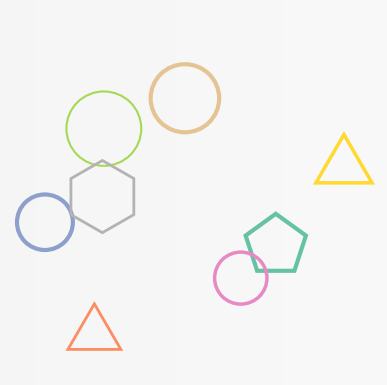[{"shape": "pentagon", "thickness": 3, "radius": 0.41, "center": [0.712, 0.363]}, {"shape": "triangle", "thickness": 2, "radius": 0.39, "center": [0.244, 0.132]}, {"shape": "circle", "thickness": 3, "radius": 0.36, "center": [0.116, 0.423]}, {"shape": "circle", "thickness": 2.5, "radius": 0.34, "center": [0.621, 0.278]}, {"shape": "circle", "thickness": 1.5, "radius": 0.48, "center": [0.268, 0.666]}, {"shape": "triangle", "thickness": 2.5, "radius": 0.42, "center": [0.888, 0.567]}, {"shape": "circle", "thickness": 3, "radius": 0.44, "center": [0.477, 0.745]}, {"shape": "hexagon", "thickness": 2, "radius": 0.47, "center": [0.264, 0.489]}]